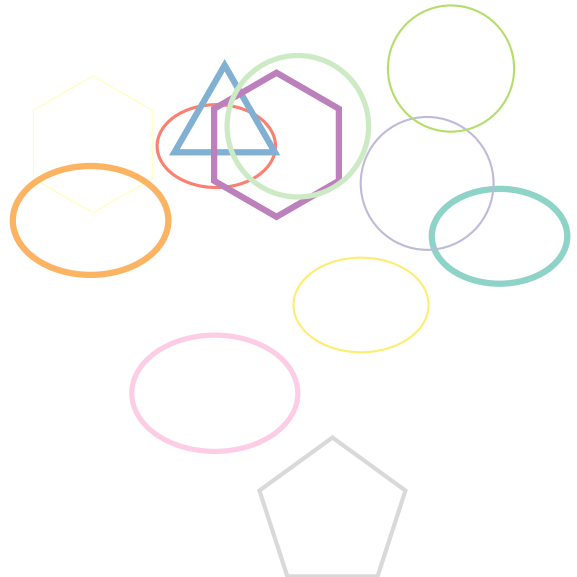[{"shape": "oval", "thickness": 3, "radius": 0.59, "center": [0.865, 0.59]}, {"shape": "hexagon", "thickness": 0.5, "radius": 0.59, "center": [0.161, 0.749]}, {"shape": "circle", "thickness": 1, "radius": 0.58, "center": [0.74, 0.682]}, {"shape": "oval", "thickness": 1.5, "radius": 0.51, "center": [0.375, 0.746]}, {"shape": "triangle", "thickness": 3, "radius": 0.5, "center": [0.389, 0.786]}, {"shape": "oval", "thickness": 3, "radius": 0.67, "center": [0.157, 0.617]}, {"shape": "circle", "thickness": 1, "radius": 0.55, "center": [0.781, 0.88]}, {"shape": "oval", "thickness": 2.5, "radius": 0.72, "center": [0.372, 0.318]}, {"shape": "pentagon", "thickness": 2, "radius": 0.66, "center": [0.576, 0.109]}, {"shape": "hexagon", "thickness": 3, "radius": 0.62, "center": [0.479, 0.748]}, {"shape": "circle", "thickness": 2.5, "radius": 0.61, "center": [0.516, 0.781]}, {"shape": "oval", "thickness": 1, "radius": 0.58, "center": [0.625, 0.471]}]